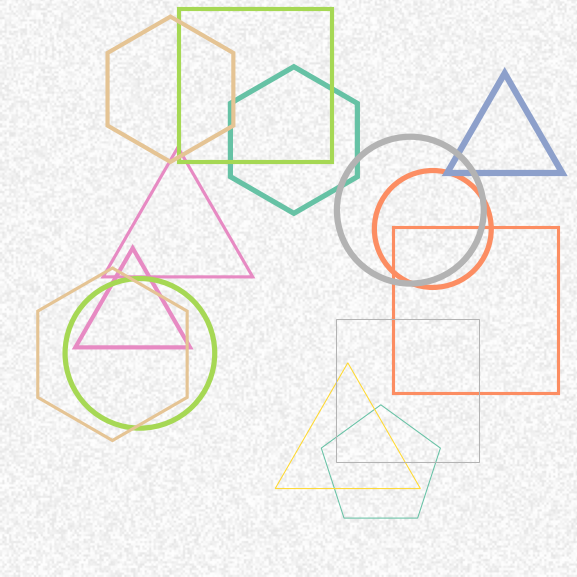[{"shape": "pentagon", "thickness": 0.5, "radius": 0.54, "center": [0.659, 0.19]}, {"shape": "hexagon", "thickness": 2.5, "radius": 0.63, "center": [0.509, 0.757]}, {"shape": "circle", "thickness": 2.5, "radius": 0.51, "center": [0.749, 0.603]}, {"shape": "square", "thickness": 1.5, "radius": 0.72, "center": [0.823, 0.462]}, {"shape": "triangle", "thickness": 3, "radius": 0.58, "center": [0.874, 0.757]}, {"shape": "triangle", "thickness": 1.5, "radius": 0.75, "center": [0.308, 0.594]}, {"shape": "triangle", "thickness": 2, "radius": 0.57, "center": [0.23, 0.455]}, {"shape": "square", "thickness": 2, "radius": 0.66, "center": [0.443, 0.852]}, {"shape": "circle", "thickness": 2.5, "radius": 0.65, "center": [0.242, 0.387]}, {"shape": "triangle", "thickness": 0.5, "radius": 0.73, "center": [0.602, 0.226]}, {"shape": "hexagon", "thickness": 1.5, "radius": 0.75, "center": [0.195, 0.386]}, {"shape": "hexagon", "thickness": 2, "radius": 0.63, "center": [0.295, 0.845]}, {"shape": "circle", "thickness": 3, "radius": 0.64, "center": [0.711, 0.635]}, {"shape": "square", "thickness": 0.5, "radius": 0.62, "center": [0.706, 0.323]}]